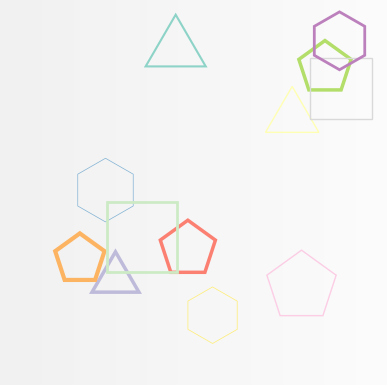[{"shape": "triangle", "thickness": 1.5, "radius": 0.45, "center": [0.453, 0.872]}, {"shape": "triangle", "thickness": 1, "radius": 0.4, "center": [0.754, 0.696]}, {"shape": "triangle", "thickness": 2.5, "radius": 0.35, "center": [0.298, 0.276]}, {"shape": "pentagon", "thickness": 2.5, "radius": 0.37, "center": [0.485, 0.353]}, {"shape": "hexagon", "thickness": 0.5, "radius": 0.41, "center": [0.272, 0.506]}, {"shape": "pentagon", "thickness": 3, "radius": 0.33, "center": [0.206, 0.327]}, {"shape": "pentagon", "thickness": 2.5, "radius": 0.35, "center": [0.839, 0.824]}, {"shape": "pentagon", "thickness": 1, "radius": 0.47, "center": [0.778, 0.256]}, {"shape": "square", "thickness": 1, "radius": 0.4, "center": [0.881, 0.771]}, {"shape": "hexagon", "thickness": 2, "radius": 0.38, "center": [0.876, 0.894]}, {"shape": "square", "thickness": 2, "radius": 0.45, "center": [0.366, 0.384]}, {"shape": "hexagon", "thickness": 0.5, "radius": 0.37, "center": [0.549, 0.181]}]